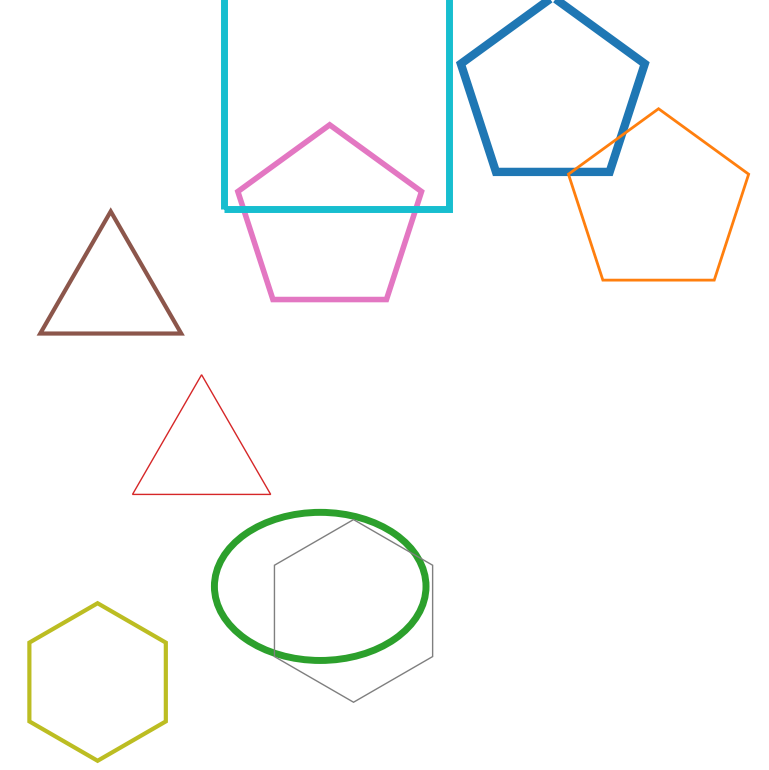[{"shape": "pentagon", "thickness": 3, "radius": 0.63, "center": [0.718, 0.878]}, {"shape": "pentagon", "thickness": 1, "radius": 0.62, "center": [0.855, 0.736]}, {"shape": "oval", "thickness": 2.5, "radius": 0.69, "center": [0.416, 0.238]}, {"shape": "triangle", "thickness": 0.5, "radius": 0.52, "center": [0.262, 0.41]}, {"shape": "triangle", "thickness": 1.5, "radius": 0.53, "center": [0.144, 0.62]}, {"shape": "pentagon", "thickness": 2, "radius": 0.63, "center": [0.428, 0.712]}, {"shape": "hexagon", "thickness": 0.5, "radius": 0.59, "center": [0.459, 0.207]}, {"shape": "hexagon", "thickness": 1.5, "radius": 0.51, "center": [0.127, 0.114]}, {"shape": "square", "thickness": 2.5, "radius": 0.73, "center": [0.437, 0.875]}]